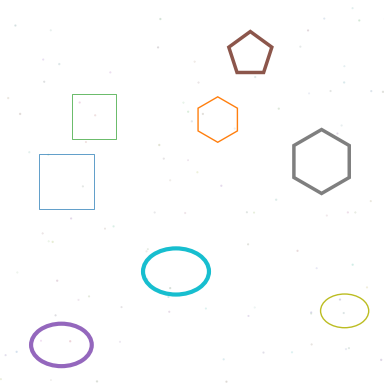[{"shape": "square", "thickness": 0.5, "radius": 0.36, "center": [0.172, 0.528]}, {"shape": "hexagon", "thickness": 1, "radius": 0.3, "center": [0.566, 0.689]}, {"shape": "square", "thickness": 0.5, "radius": 0.29, "center": [0.244, 0.698]}, {"shape": "oval", "thickness": 3, "radius": 0.39, "center": [0.16, 0.104]}, {"shape": "pentagon", "thickness": 2.5, "radius": 0.29, "center": [0.65, 0.859]}, {"shape": "hexagon", "thickness": 2.5, "radius": 0.42, "center": [0.835, 0.58]}, {"shape": "oval", "thickness": 1, "radius": 0.31, "center": [0.895, 0.193]}, {"shape": "oval", "thickness": 3, "radius": 0.43, "center": [0.457, 0.295]}]